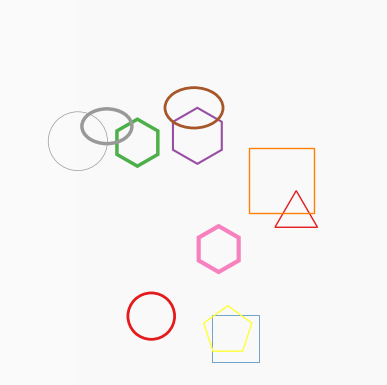[{"shape": "circle", "thickness": 2, "radius": 0.3, "center": [0.39, 0.179]}, {"shape": "triangle", "thickness": 1, "radius": 0.32, "center": [0.764, 0.441]}, {"shape": "square", "thickness": 0.5, "radius": 0.31, "center": [0.608, 0.12]}, {"shape": "hexagon", "thickness": 2.5, "radius": 0.3, "center": [0.355, 0.629]}, {"shape": "hexagon", "thickness": 1.5, "radius": 0.36, "center": [0.509, 0.647]}, {"shape": "square", "thickness": 1, "radius": 0.42, "center": [0.727, 0.531]}, {"shape": "pentagon", "thickness": 1, "radius": 0.33, "center": [0.588, 0.141]}, {"shape": "oval", "thickness": 2, "radius": 0.37, "center": [0.501, 0.72]}, {"shape": "hexagon", "thickness": 3, "radius": 0.3, "center": [0.564, 0.353]}, {"shape": "circle", "thickness": 0.5, "radius": 0.38, "center": [0.201, 0.633]}, {"shape": "oval", "thickness": 2.5, "radius": 0.32, "center": [0.276, 0.672]}]